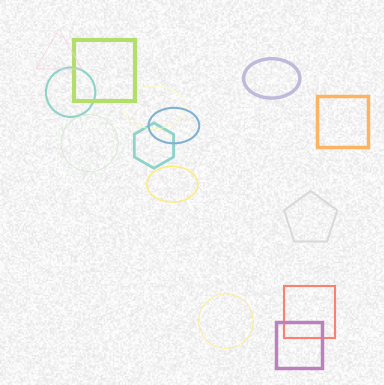[{"shape": "circle", "thickness": 1.5, "radius": 0.32, "center": [0.183, 0.76]}, {"shape": "hexagon", "thickness": 2, "radius": 0.29, "center": [0.4, 0.622]}, {"shape": "oval", "thickness": 0.5, "radius": 0.4, "center": [0.4, 0.721]}, {"shape": "oval", "thickness": 2.5, "radius": 0.37, "center": [0.706, 0.796]}, {"shape": "square", "thickness": 1.5, "radius": 0.33, "center": [0.803, 0.19]}, {"shape": "oval", "thickness": 1.5, "radius": 0.33, "center": [0.452, 0.674]}, {"shape": "square", "thickness": 2.5, "radius": 0.33, "center": [0.889, 0.685]}, {"shape": "square", "thickness": 3, "radius": 0.4, "center": [0.271, 0.817]}, {"shape": "triangle", "thickness": 0.5, "radius": 0.35, "center": [0.153, 0.855]}, {"shape": "pentagon", "thickness": 1.5, "radius": 0.36, "center": [0.807, 0.431]}, {"shape": "square", "thickness": 2.5, "radius": 0.3, "center": [0.776, 0.104]}, {"shape": "circle", "thickness": 0.5, "radius": 0.37, "center": [0.233, 0.628]}, {"shape": "oval", "thickness": 1, "radius": 0.33, "center": [0.448, 0.521]}, {"shape": "circle", "thickness": 0.5, "radius": 0.35, "center": [0.587, 0.166]}]